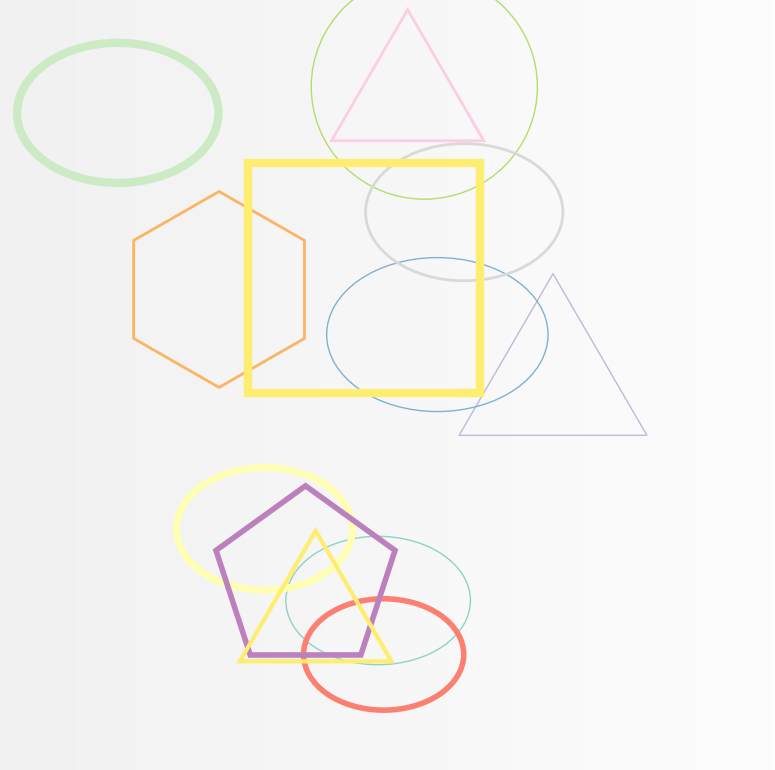[{"shape": "oval", "thickness": 0.5, "radius": 0.6, "center": [0.488, 0.22]}, {"shape": "oval", "thickness": 2.5, "radius": 0.57, "center": [0.341, 0.313]}, {"shape": "triangle", "thickness": 0.5, "radius": 0.7, "center": [0.714, 0.505]}, {"shape": "oval", "thickness": 2, "radius": 0.52, "center": [0.495, 0.15]}, {"shape": "oval", "thickness": 0.5, "radius": 0.71, "center": [0.564, 0.565]}, {"shape": "hexagon", "thickness": 1, "radius": 0.64, "center": [0.283, 0.624]}, {"shape": "circle", "thickness": 0.5, "radius": 0.73, "center": [0.547, 0.887]}, {"shape": "triangle", "thickness": 1, "radius": 0.57, "center": [0.526, 0.874]}, {"shape": "oval", "thickness": 1, "radius": 0.64, "center": [0.599, 0.724]}, {"shape": "pentagon", "thickness": 2, "radius": 0.61, "center": [0.394, 0.248]}, {"shape": "oval", "thickness": 3, "radius": 0.65, "center": [0.152, 0.853]}, {"shape": "triangle", "thickness": 1.5, "radius": 0.57, "center": [0.407, 0.198]}, {"shape": "square", "thickness": 3, "radius": 0.75, "center": [0.47, 0.639]}]